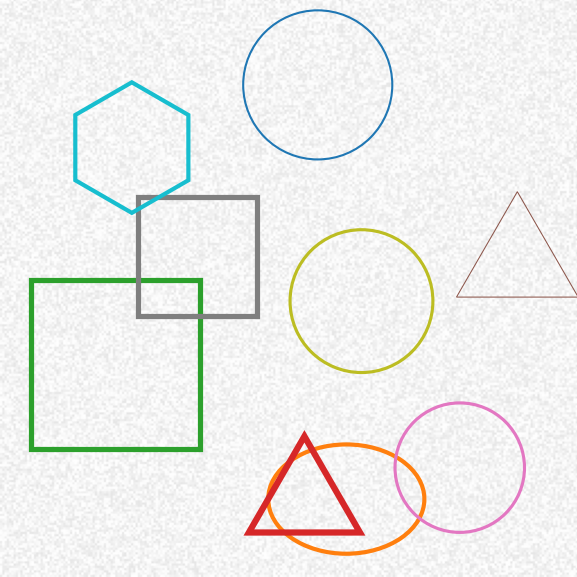[{"shape": "circle", "thickness": 1, "radius": 0.65, "center": [0.55, 0.852]}, {"shape": "oval", "thickness": 2, "radius": 0.68, "center": [0.6, 0.135]}, {"shape": "square", "thickness": 2.5, "radius": 0.73, "center": [0.2, 0.368]}, {"shape": "triangle", "thickness": 3, "radius": 0.56, "center": [0.527, 0.133]}, {"shape": "triangle", "thickness": 0.5, "radius": 0.61, "center": [0.896, 0.546]}, {"shape": "circle", "thickness": 1.5, "radius": 0.56, "center": [0.796, 0.189]}, {"shape": "square", "thickness": 2.5, "radius": 0.51, "center": [0.342, 0.555]}, {"shape": "circle", "thickness": 1.5, "radius": 0.62, "center": [0.626, 0.478]}, {"shape": "hexagon", "thickness": 2, "radius": 0.57, "center": [0.228, 0.744]}]